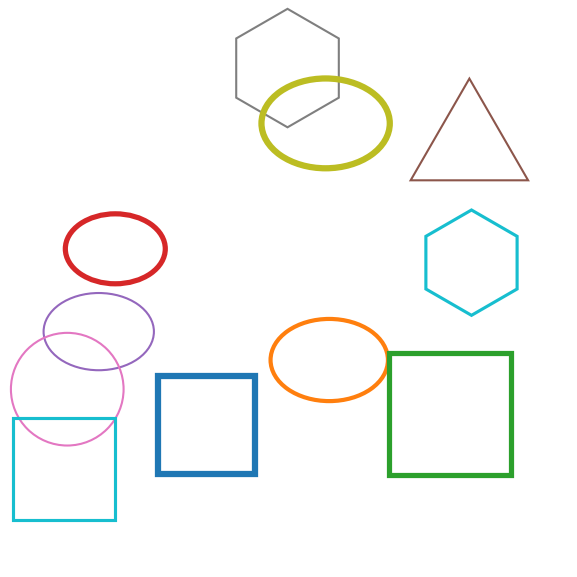[{"shape": "square", "thickness": 3, "radius": 0.42, "center": [0.358, 0.263]}, {"shape": "oval", "thickness": 2, "radius": 0.51, "center": [0.57, 0.376]}, {"shape": "square", "thickness": 2.5, "radius": 0.53, "center": [0.779, 0.282]}, {"shape": "oval", "thickness": 2.5, "radius": 0.43, "center": [0.2, 0.568]}, {"shape": "oval", "thickness": 1, "radius": 0.48, "center": [0.171, 0.425]}, {"shape": "triangle", "thickness": 1, "radius": 0.59, "center": [0.813, 0.746]}, {"shape": "circle", "thickness": 1, "radius": 0.49, "center": [0.116, 0.325]}, {"shape": "hexagon", "thickness": 1, "radius": 0.51, "center": [0.498, 0.881]}, {"shape": "oval", "thickness": 3, "radius": 0.56, "center": [0.564, 0.785]}, {"shape": "square", "thickness": 1.5, "radius": 0.44, "center": [0.111, 0.187]}, {"shape": "hexagon", "thickness": 1.5, "radius": 0.46, "center": [0.816, 0.544]}]